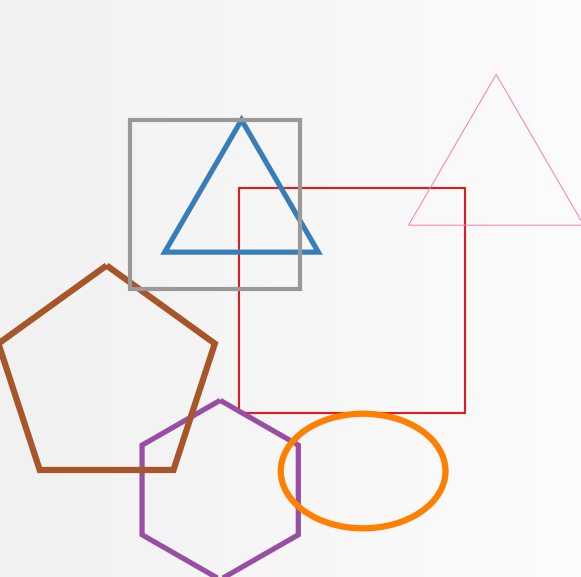[{"shape": "square", "thickness": 1, "radius": 0.97, "center": [0.605, 0.479]}, {"shape": "triangle", "thickness": 2.5, "radius": 0.76, "center": [0.416, 0.639]}, {"shape": "hexagon", "thickness": 2.5, "radius": 0.78, "center": [0.379, 0.151]}, {"shape": "oval", "thickness": 3, "radius": 0.71, "center": [0.625, 0.184]}, {"shape": "pentagon", "thickness": 3, "radius": 0.98, "center": [0.183, 0.344]}, {"shape": "triangle", "thickness": 0.5, "radius": 0.87, "center": [0.854, 0.696]}, {"shape": "square", "thickness": 2, "radius": 0.73, "center": [0.37, 0.644]}]